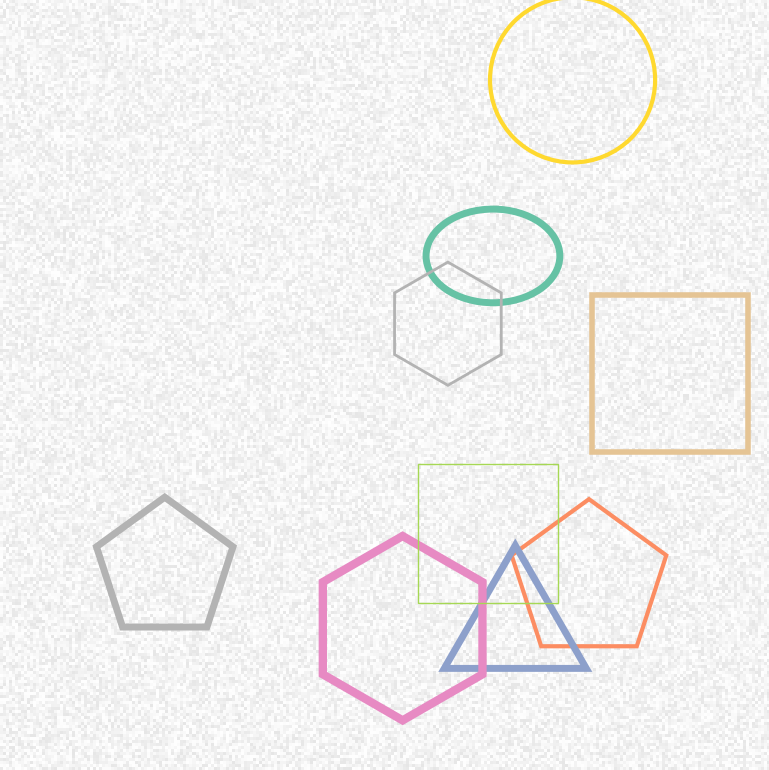[{"shape": "oval", "thickness": 2.5, "radius": 0.43, "center": [0.64, 0.668]}, {"shape": "pentagon", "thickness": 1.5, "radius": 0.53, "center": [0.765, 0.246]}, {"shape": "triangle", "thickness": 2.5, "radius": 0.53, "center": [0.669, 0.185]}, {"shape": "hexagon", "thickness": 3, "radius": 0.6, "center": [0.523, 0.184]}, {"shape": "square", "thickness": 0.5, "radius": 0.45, "center": [0.634, 0.308]}, {"shape": "circle", "thickness": 1.5, "radius": 0.54, "center": [0.744, 0.896]}, {"shape": "square", "thickness": 2, "radius": 0.51, "center": [0.871, 0.515]}, {"shape": "hexagon", "thickness": 1, "radius": 0.4, "center": [0.582, 0.58]}, {"shape": "pentagon", "thickness": 2.5, "radius": 0.47, "center": [0.214, 0.261]}]